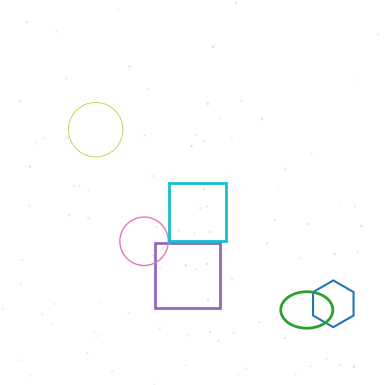[{"shape": "hexagon", "thickness": 1.5, "radius": 0.3, "center": [0.866, 0.211]}, {"shape": "oval", "thickness": 2, "radius": 0.34, "center": [0.797, 0.195]}, {"shape": "square", "thickness": 2, "radius": 0.42, "center": [0.488, 0.285]}, {"shape": "circle", "thickness": 1, "radius": 0.31, "center": [0.374, 0.373]}, {"shape": "circle", "thickness": 0.5, "radius": 0.35, "center": [0.249, 0.663]}, {"shape": "square", "thickness": 2, "radius": 0.37, "center": [0.514, 0.449]}]